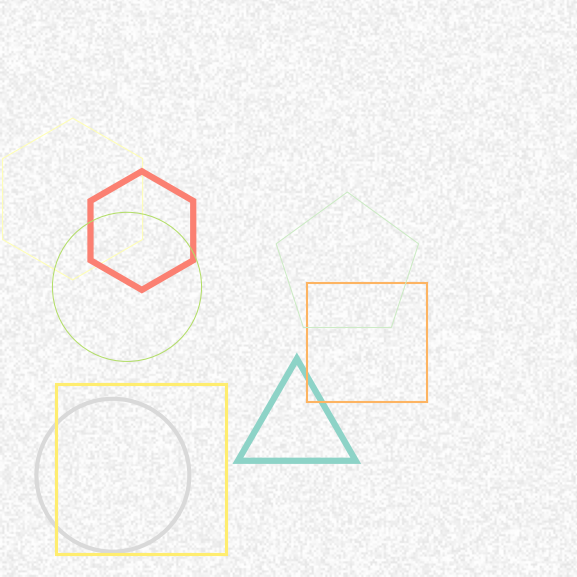[{"shape": "triangle", "thickness": 3, "radius": 0.59, "center": [0.514, 0.26]}, {"shape": "hexagon", "thickness": 0.5, "radius": 0.7, "center": [0.126, 0.654]}, {"shape": "hexagon", "thickness": 3, "radius": 0.51, "center": [0.246, 0.6]}, {"shape": "square", "thickness": 1, "radius": 0.52, "center": [0.635, 0.406]}, {"shape": "circle", "thickness": 0.5, "radius": 0.65, "center": [0.22, 0.502]}, {"shape": "circle", "thickness": 2, "radius": 0.66, "center": [0.195, 0.176]}, {"shape": "pentagon", "thickness": 0.5, "radius": 0.65, "center": [0.602, 0.537]}, {"shape": "square", "thickness": 1.5, "radius": 0.74, "center": [0.243, 0.187]}]